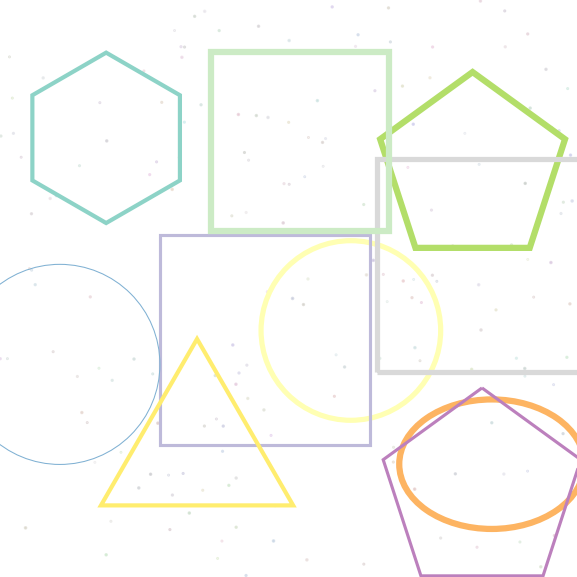[{"shape": "hexagon", "thickness": 2, "radius": 0.74, "center": [0.184, 0.76]}, {"shape": "circle", "thickness": 2.5, "radius": 0.78, "center": [0.608, 0.427]}, {"shape": "square", "thickness": 1.5, "radius": 0.91, "center": [0.459, 0.41]}, {"shape": "circle", "thickness": 0.5, "radius": 0.87, "center": [0.104, 0.368]}, {"shape": "oval", "thickness": 3, "radius": 0.8, "center": [0.852, 0.195]}, {"shape": "pentagon", "thickness": 3, "radius": 0.84, "center": [0.818, 0.706]}, {"shape": "square", "thickness": 2.5, "radius": 0.92, "center": [0.837, 0.54]}, {"shape": "pentagon", "thickness": 1.5, "radius": 0.9, "center": [0.835, 0.148]}, {"shape": "square", "thickness": 3, "radius": 0.77, "center": [0.52, 0.754]}, {"shape": "triangle", "thickness": 2, "radius": 0.96, "center": [0.341, 0.22]}]